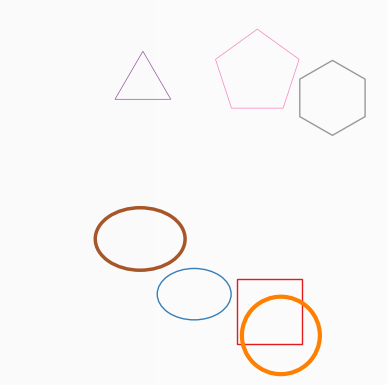[{"shape": "square", "thickness": 1, "radius": 0.42, "center": [0.695, 0.19]}, {"shape": "oval", "thickness": 1, "radius": 0.48, "center": [0.501, 0.236]}, {"shape": "triangle", "thickness": 0.5, "radius": 0.42, "center": [0.369, 0.784]}, {"shape": "circle", "thickness": 3, "radius": 0.5, "center": [0.725, 0.129]}, {"shape": "oval", "thickness": 2.5, "radius": 0.58, "center": [0.362, 0.379]}, {"shape": "pentagon", "thickness": 0.5, "radius": 0.57, "center": [0.664, 0.811]}, {"shape": "hexagon", "thickness": 1, "radius": 0.49, "center": [0.858, 0.746]}]